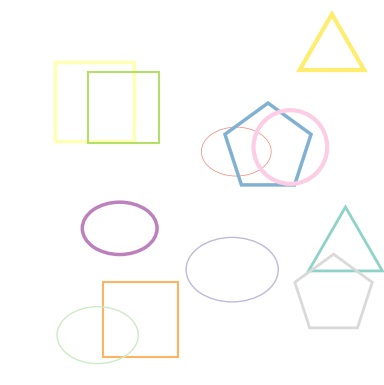[{"shape": "triangle", "thickness": 2, "radius": 0.55, "center": [0.897, 0.352]}, {"shape": "square", "thickness": 2.5, "radius": 0.51, "center": [0.245, 0.737]}, {"shape": "oval", "thickness": 1, "radius": 0.6, "center": [0.603, 0.3]}, {"shape": "oval", "thickness": 0.5, "radius": 0.45, "center": [0.614, 0.606]}, {"shape": "pentagon", "thickness": 2.5, "radius": 0.59, "center": [0.696, 0.615]}, {"shape": "square", "thickness": 1.5, "radius": 0.49, "center": [0.365, 0.17]}, {"shape": "square", "thickness": 1.5, "radius": 0.46, "center": [0.321, 0.721]}, {"shape": "circle", "thickness": 3, "radius": 0.48, "center": [0.754, 0.618]}, {"shape": "pentagon", "thickness": 2, "radius": 0.53, "center": [0.866, 0.234]}, {"shape": "oval", "thickness": 2.5, "radius": 0.49, "center": [0.311, 0.407]}, {"shape": "oval", "thickness": 1, "radius": 0.53, "center": [0.254, 0.13]}, {"shape": "triangle", "thickness": 3, "radius": 0.48, "center": [0.862, 0.866]}]